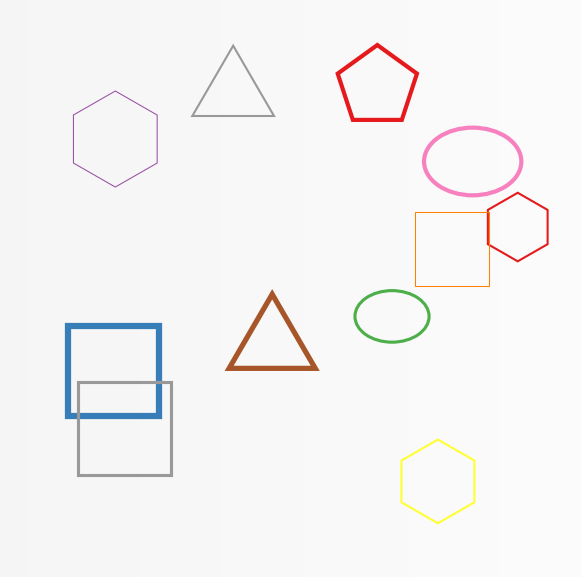[{"shape": "pentagon", "thickness": 2, "radius": 0.36, "center": [0.649, 0.85]}, {"shape": "hexagon", "thickness": 1, "radius": 0.3, "center": [0.891, 0.606]}, {"shape": "square", "thickness": 3, "radius": 0.39, "center": [0.195, 0.357]}, {"shape": "oval", "thickness": 1.5, "radius": 0.32, "center": [0.674, 0.451]}, {"shape": "hexagon", "thickness": 0.5, "radius": 0.42, "center": [0.198, 0.758]}, {"shape": "square", "thickness": 0.5, "radius": 0.32, "center": [0.777, 0.568]}, {"shape": "hexagon", "thickness": 1, "radius": 0.36, "center": [0.753, 0.166]}, {"shape": "triangle", "thickness": 2.5, "radius": 0.43, "center": [0.468, 0.404]}, {"shape": "oval", "thickness": 2, "radius": 0.42, "center": [0.813, 0.72]}, {"shape": "triangle", "thickness": 1, "radius": 0.41, "center": [0.401, 0.839]}, {"shape": "square", "thickness": 1.5, "radius": 0.4, "center": [0.214, 0.257]}]